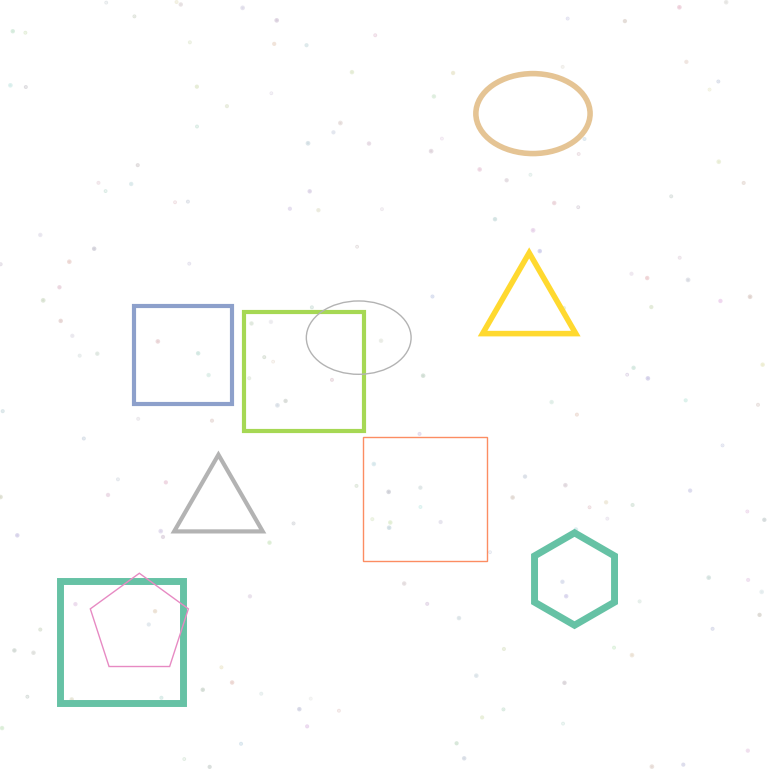[{"shape": "hexagon", "thickness": 2.5, "radius": 0.3, "center": [0.746, 0.248]}, {"shape": "square", "thickness": 2.5, "radius": 0.4, "center": [0.158, 0.166]}, {"shape": "square", "thickness": 0.5, "radius": 0.4, "center": [0.552, 0.352]}, {"shape": "square", "thickness": 1.5, "radius": 0.32, "center": [0.238, 0.539]}, {"shape": "pentagon", "thickness": 0.5, "radius": 0.33, "center": [0.181, 0.189]}, {"shape": "square", "thickness": 1.5, "radius": 0.39, "center": [0.395, 0.517]}, {"shape": "triangle", "thickness": 2, "radius": 0.35, "center": [0.687, 0.602]}, {"shape": "oval", "thickness": 2, "radius": 0.37, "center": [0.692, 0.852]}, {"shape": "oval", "thickness": 0.5, "radius": 0.34, "center": [0.466, 0.562]}, {"shape": "triangle", "thickness": 1.5, "radius": 0.33, "center": [0.284, 0.343]}]